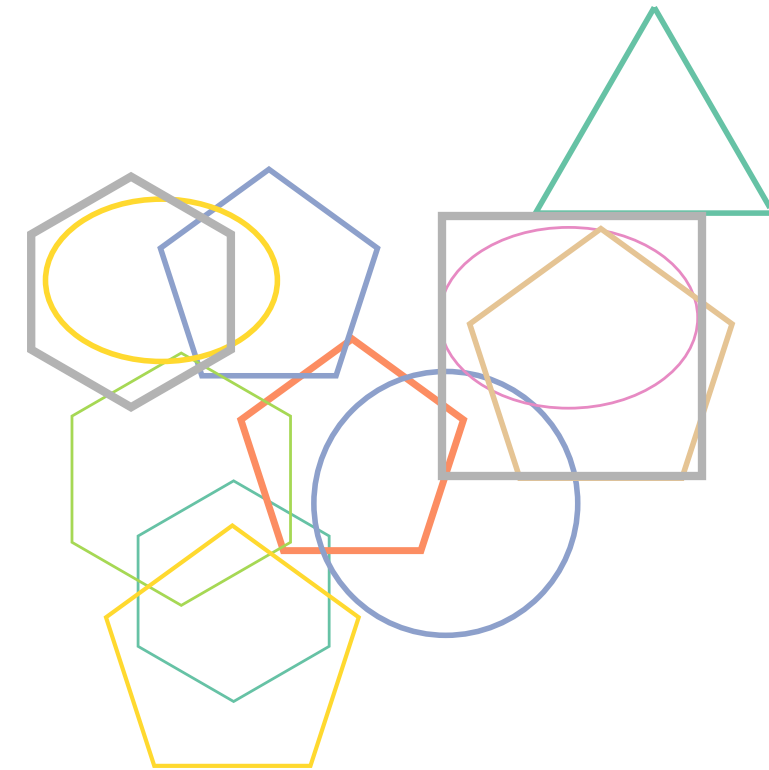[{"shape": "triangle", "thickness": 2, "radius": 0.89, "center": [0.85, 0.812]}, {"shape": "hexagon", "thickness": 1, "radius": 0.72, "center": [0.303, 0.232]}, {"shape": "pentagon", "thickness": 2.5, "radius": 0.76, "center": [0.457, 0.408]}, {"shape": "circle", "thickness": 2, "radius": 0.86, "center": [0.579, 0.346]}, {"shape": "pentagon", "thickness": 2, "radius": 0.74, "center": [0.349, 0.632]}, {"shape": "oval", "thickness": 1, "radius": 0.84, "center": [0.738, 0.587]}, {"shape": "hexagon", "thickness": 1, "radius": 0.82, "center": [0.235, 0.378]}, {"shape": "oval", "thickness": 2, "radius": 0.75, "center": [0.21, 0.636]}, {"shape": "pentagon", "thickness": 1.5, "radius": 0.86, "center": [0.302, 0.145]}, {"shape": "pentagon", "thickness": 2, "radius": 0.9, "center": [0.78, 0.524]}, {"shape": "square", "thickness": 3, "radius": 0.84, "center": [0.743, 0.551]}, {"shape": "hexagon", "thickness": 3, "radius": 0.75, "center": [0.17, 0.621]}]